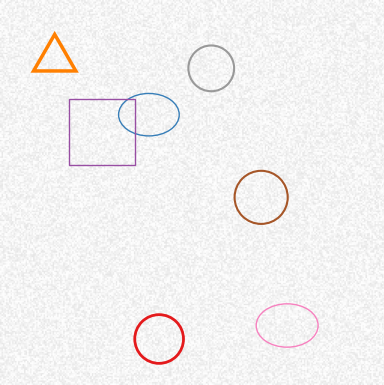[{"shape": "circle", "thickness": 2, "radius": 0.32, "center": [0.413, 0.119]}, {"shape": "oval", "thickness": 1, "radius": 0.39, "center": [0.387, 0.702]}, {"shape": "square", "thickness": 1, "radius": 0.43, "center": [0.264, 0.657]}, {"shape": "triangle", "thickness": 2.5, "radius": 0.32, "center": [0.142, 0.847]}, {"shape": "circle", "thickness": 1.5, "radius": 0.34, "center": [0.678, 0.487]}, {"shape": "oval", "thickness": 1, "radius": 0.4, "center": [0.746, 0.155]}, {"shape": "circle", "thickness": 1.5, "radius": 0.3, "center": [0.549, 0.822]}]